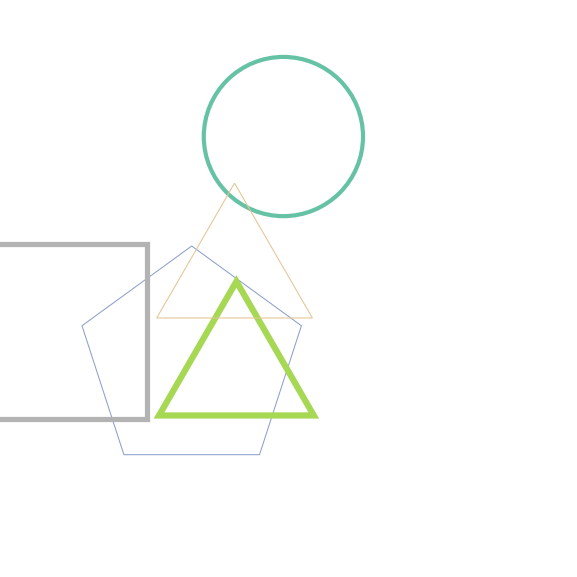[{"shape": "circle", "thickness": 2, "radius": 0.69, "center": [0.491, 0.763]}, {"shape": "pentagon", "thickness": 0.5, "radius": 1.0, "center": [0.332, 0.373]}, {"shape": "triangle", "thickness": 3, "radius": 0.77, "center": [0.409, 0.357]}, {"shape": "triangle", "thickness": 0.5, "radius": 0.78, "center": [0.406, 0.526]}, {"shape": "square", "thickness": 2.5, "radius": 0.76, "center": [0.103, 0.425]}]